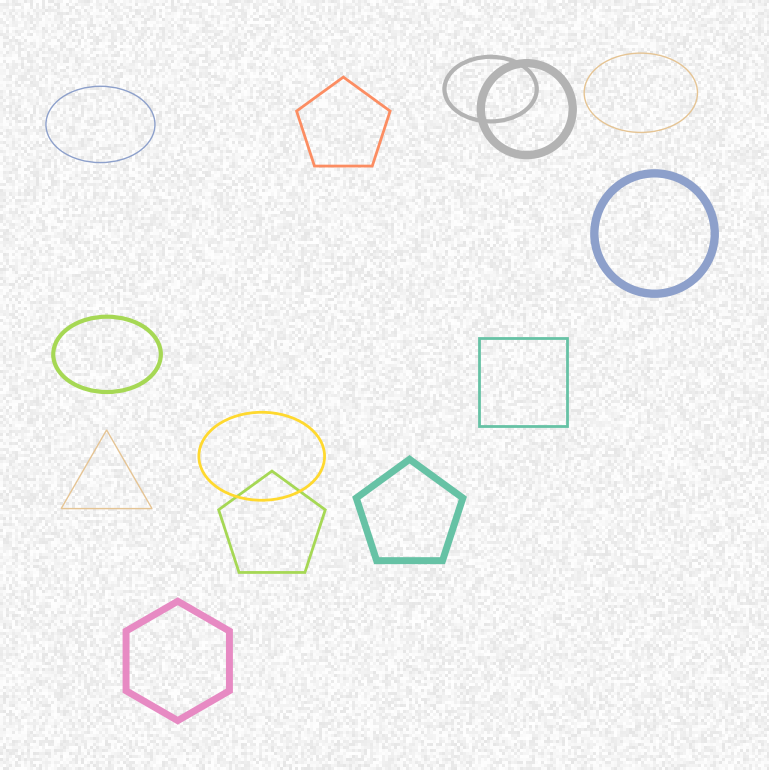[{"shape": "square", "thickness": 1, "radius": 0.29, "center": [0.679, 0.504]}, {"shape": "pentagon", "thickness": 2.5, "radius": 0.36, "center": [0.532, 0.331]}, {"shape": "pentagon", "thickness": 1, "radius": 0.32, "center": [0.446, 0.836]}, {"shape": "oval", "thickness": 0.5, "radius": 0.35, "center": [0.13, 0.838]}, {"shape": "circle", "thickness": 3, "radius": 0.39, "center": [0.85, 0.697]}, {"shape": "hexagon", "thickness": 2.5, "radius": 0.39, "center": [0.231, 0.142]}, {"shape": "oval", "thickness": 1.5, "radius": 0.35, "center": [0.139, 0.54]}, {"shape": "pentagon", "thickness": 1, "radius": 0.36, "center": [0.353, 0.315]}, {"shape": "oval", "thickness": 1, "radius": 0.41, "center": [0.34, 0.407]}, {"shape": "triangle", "thickness": 0.5, "radius": 0.34, "center": [0.138, 0.374]}, {"shape": "oval", "thickness": 0.5, "radius": 0.37, "center": [0.832, 0.88]}, {"shape": "oval", "thickness": 1.5, "radius": 0.3, "center": [0.637, 0.884]}, {"shape": "circle", "thickness": 3, "radius": 0.3, "center": [0.684, 0.858]}]